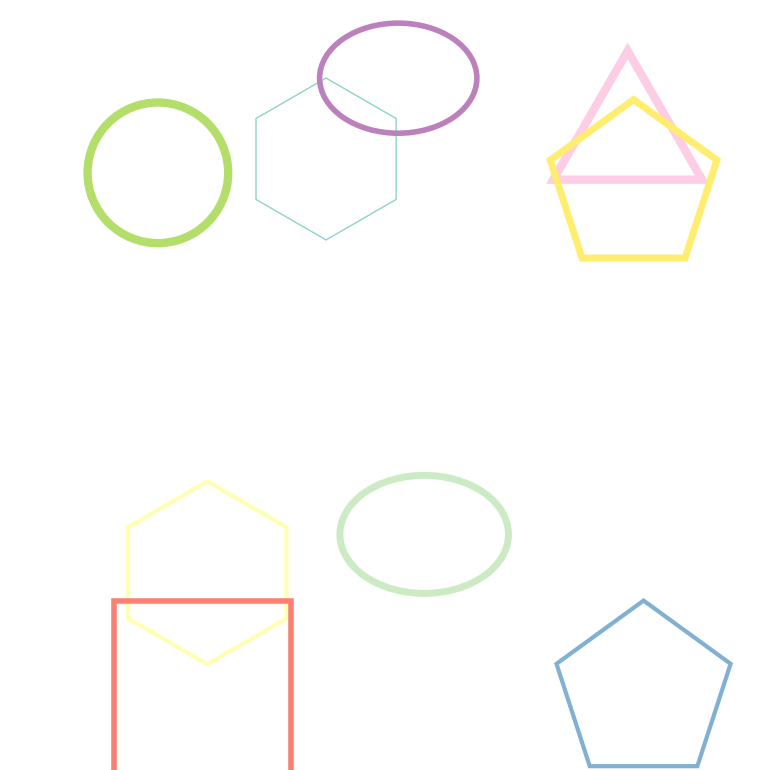[{"shape": "hexagon", "thickness": 0.5, "radius": 0.53, "center": [0.423, 0.794]}, {"shape": "hexagon", "thickness": 1.5, "radius": 0.59, "center": [0.269, 0.256]}, {"shape": "square", "thickness": 2, "radius": 0.57, "center": [0.263, 0.104]}, {"shape": "pentagon", "thickness": 1.5, "radius": 0.59, "center": [0.836, 0.101]}, {"shape": "circle", "thickness": 3, "radius": 0.46, "center": [0.205, 0.776]}, {"shape": "triangle", "thickness": 3, "radius": 0.56, "center": [0.815, 0.822]}, {"shape": "oval", "thickness": 2, "radius": 0.51, "center": [0.517, 0.898]}, {"shape": "oval", "thickness": 2.5, "radius": 0.55, "center": [0.551, 0.306]}, {"shape": "pentagon", "thickness": 2.5, "radius": 0.57, "center": [0.823, 0.757]}]